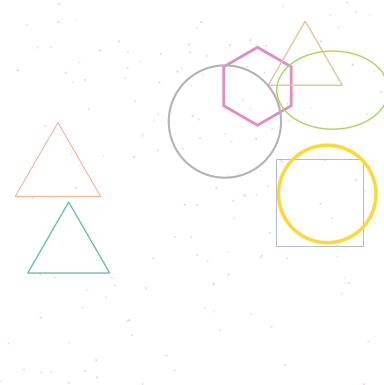[{"shape": "triangle", "thickness": 1, "radius": 0.61, "center": [0.178, 0.352]}, {"shape": "triangle", "thickness": 0.5, "radius": 0.64, "center": [0.15, 0.553]}, {"shape": "square", "thickness": 0.5, "radius": 0.57, "center": [0.83, 0.474]}, {"shape": "hexagon", "thickness": 2, "radius": 0.51, "center": [0.669, 0.776]}, {"shape": "oval", "thickness": 1, "radius": 0.73, "center": [0.864, 0.766]}, {"shape": "circle", "thickness": 2.5, "radius": 0.63, "center": [0.85, 0.496]}, {"shape": "triangle", "thickness": 1, "radius": 0.56, "center": [0.793, 0.834]}, {"shape": "circle", "thickness": 1.5, "radius": 0.73, "center": [0.584, 0.684]}]